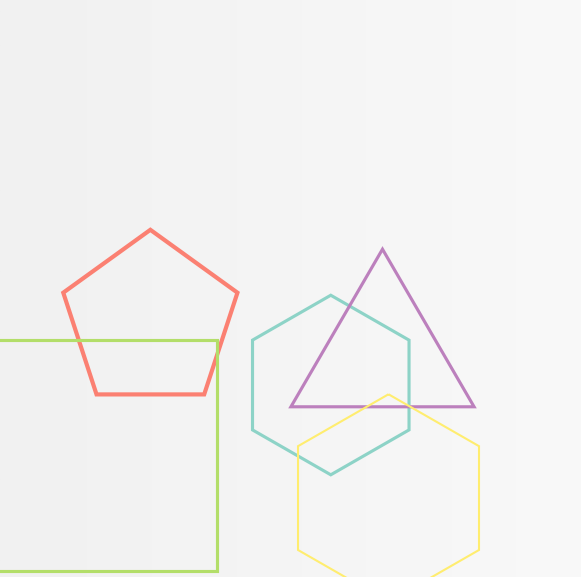[{"shape": "hexagon", "thickness": 1.5, "radius": 0.78, "center": [0.569, 0.332]}, {"shape": "pentagon", "thickness": 2, "radius": 0.79, "center": [0.259, 0.444]}, {"shape": "square", "thickness": 1.5, "radius": 1.0, "center": [0.174, 0.21]}, {"shape": "triangle", "thickness": 1.5, "radius": 0.91, "center": [0.658, 0.386]}, {"shape": "hexagon", "thickness": 1, "radius": 0.9, "center": [0.668, 0.137]}]